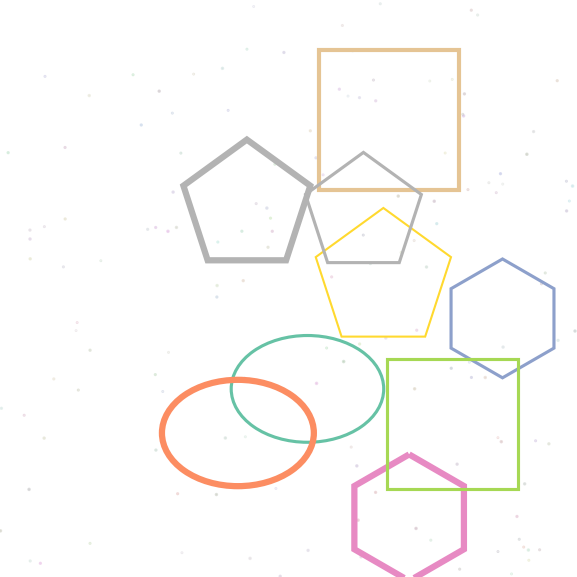[{"shape": "oval", "thickness": 1.5, "radius": 0.66, "center": [0.532, 0.326]}, {"shape": "oval", "thickness": 3, "radius": 0.66, "center": [0.412, 0.249]}, {"shape": "hexagon", "thickness": 1.5, "radius": 0.51, "center": [0.87, 0.448]}, {"shape": "hexagon", "thickness": 3, "radius": 0.55, "center": [0.708, 0.103]}, {"shape": "square", "thickness": 1.5, "radius": 0.57, "center": [0.784, 0.265]}, {"shape": "pentagon", "thickness": 1, "radius": 0.62, "center": [0.664, 0.516]}, {"shape": "square", "thickness": 2, "radius": 0.61, "center": [0.673, 0.791]}, {"shape": "pentagon", "thickness": 3, "radius": 0.58, "center": [0.427, 0.642]}, {"shape": "pentagon", "thickness": 1.5, "radius": 0.53, "center": [0.629, 0.63]}]